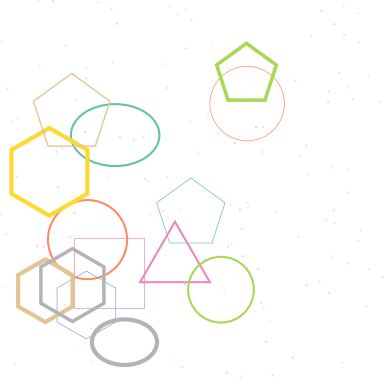[{"shape": "pentagon", "thickness": 0.5, "radius": 0.47, "center": [0.496, 0.444]}, {"shape": "oval", "thickness": 1.5, "radius": 0.57, "center": [0.299, 0.649]}, {"shape": "circle", "thickness": 1.5, "radius": 0.51, "center": [0.227, 0.378]}, {"shape": "circle", "thickness": 0.5, "radius": 0.48, "center": [0.642, 0.731]}, {"shape": "hexagon", "thickness": 0.5, "radius": 0.44, "center": [0.224, 0.208]}, {"shape": "triangle", "thickness": 1.5, "radius": 0.52, "center": [0.455, 0.319]}, {"shape": "square", "thickness": 0.5, "radius": 0.46, "center": [0.282, 0.292]}, {"shape": "circle", "thickness": 1.5, "radius": 0.43, "center": [0.574, 0.248]}, {"shape": "pentagon", "thickness": 2.5, "radius": 0.41, "center": [0.64, 0.806]}, {"shape": "hexagon", "thickness": 3, "radius": 0.57, "center": [0.128, 0.554]}, {"shape": "hexagon", "thickness": 3, "radius": 0.41, "center": [0.118, 0.245]}, {"shape": "pentagon", "thickness": 1, "radius": 0.52, "center": [0.186, 0.705]}, {"shape": "oval", "thickness": 3, "radius": 0.42, "center": [0.323, 0.111]}, {"shape": "hexagon", "thickness": 2.5, "radius": 0.47, "center": [0.188, 0.26]}]